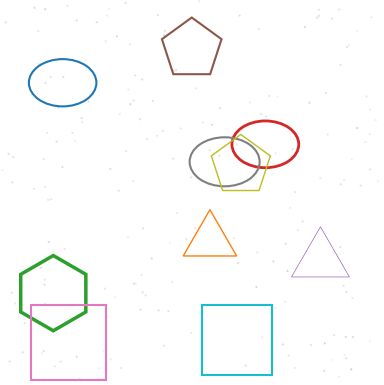[{"shape": "oval", "thickness": 1.5, "radius": 0.44, "center": [0.163, 0.785]}, {"shape": "triangle", "thickness": 1, "radius": 0.4, "center": [0.545, 0.375]}, {"shape": "hexagon", "thickness": 2.5, "radius": 0.49, "center": [0.138, 0.239]}, {"shape": "oval", "thickness": 2, "radius": 0.43, "center": [0.689, 0.625]}, {"shape": "triangle", "thickness": 0.5, "radius": 0.43, "center": [0.832, 0.324]}, {"shape": "pentagon", "thickness": 1.5, "radius": 0.41, "center": [0.498, 0.873]}, {"shape": "square", "thickness": 1.5, "radius": 0.48, "center": [0.178, 0.11]}, {"shape": "oval", "thickness": 1.5, "radius": 0.45, "center": [0.583, 0.58]}, {"shape": "pentagon", "thickness": 1, "radius": 0.4, "center": [0.626, 0.57]}, {"shape": "square", "thickness": 1.5, "radius": 0.45, "center": [0.615, 0.116]}]